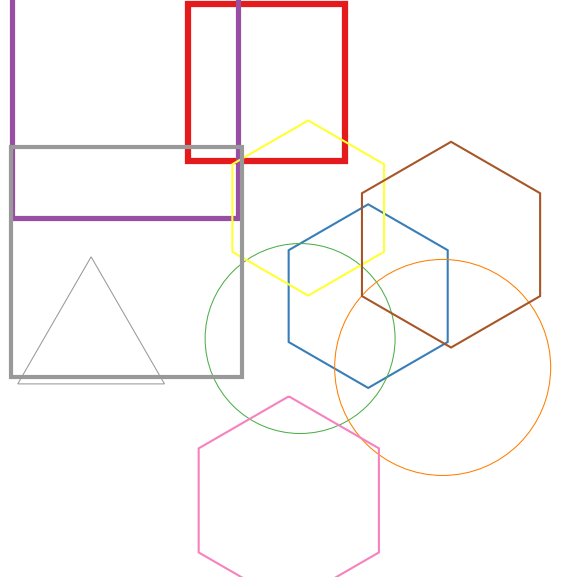[{"shape": "square", "thickness": 3, "radius": 0.68, "center": [0.462, 0.856]}, {"shape": "hexagon", "thickness": 1, "radius": 0.79, "center": [0.638, 0.486]}, {"shape": "circle", "thickness": 0.5, "radius": 0.82, "center": [0.52, 0.413]}, {"shape": "square", "thickness": 2.5, "radius": 0.98, "center": [0.216, 0.817]}, {"shape": "circle", "thickness": 0.5, "radius": 0.94, "center": [0.767, 0.363]}, {"shape": "hexagon", "thickness": 1, "radius": 0.76, "center": [0.534, 0.639]}, {"shape": "hexagon", "thickness": 1, "radius": 0.89, "center": [0.781, 0.575]}, {"shape": "hexagon", "thickness": 1, "radius": 0.9, "center": [0.5, 0.133]}, {"shape": "triangle", "thickness": 0.5, "radius": 0.73, "center": [0.158, 0.408]}, {"shape": "square", "thickness": 2, "radius": 1.0, "center": [0.219, 0.546]}]